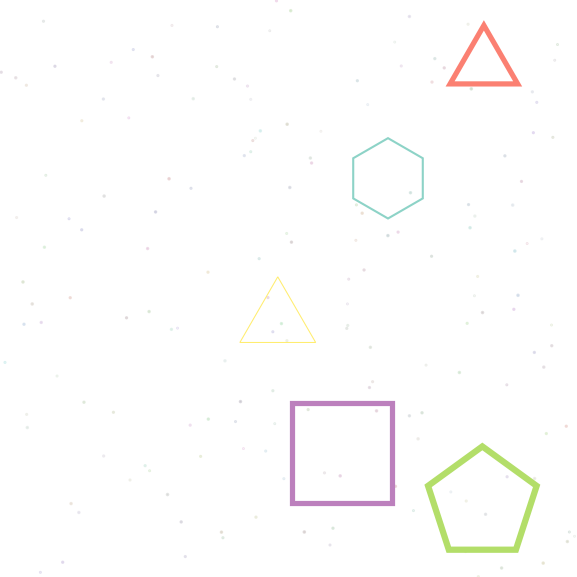[{"shape": "hexagon", "thickness": 1, "radius": 0.35, "center": [0.672, 0.69]}, {"shape": "triangle", "thickness": 2.5, "radius": 0.34, "center": [0.838, 0.888]}, {"shape": "pentagon", "thickness": 3, "radius": 0.49, "center": [0.835, 0.127]}, {"shape": "square", "thickness": 2.5, "radius": 0.43, "center": [0.592, 0.215]}, {"shape": "triangle", "thickness": 0.5, "radius": 0.38, "center": [0.481, 0.444]}]